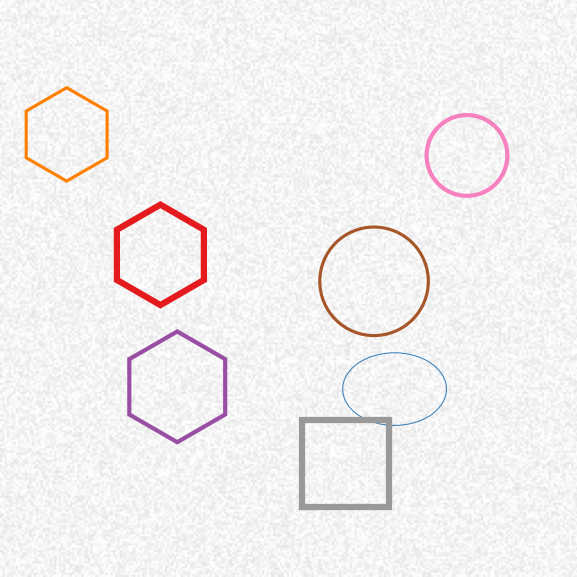[{"shape": "hexagon", "thickness": 3, "radius": 0.43, "center": [0.278, 0.558]}, {"shape": "oval", "thickness": 0.5, "radius": 0.45, "center": [0.683, 0.325]}, {"shape": "hexagon", "thickness": 2, "radius": 0.48, "center": [0.307, 0.329]}, {"shape": "hexagon", "thickness": 1.5, "radius": 0.4, "center": [0.115, 0.766]}, {"shape": "circle", "thickness": 1.5, "radius": 0.47, "center": [0.648, 0.512]}, {"shape": "circle", "thickness": 2, "radius": 0.35, "center": [0.809, 0.73]}, {"shape": "square", "thickness": 3, "radius": 0.38, "center": [0.598, 0.197]}]